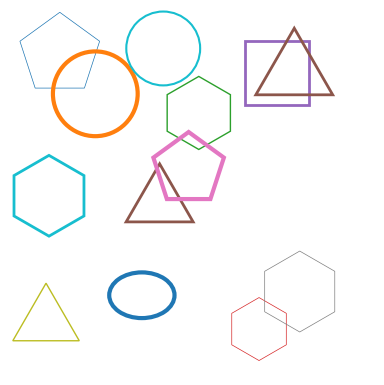[{"shape": "pentagon", "thickness": 0.5, "radius": 0.54, "center": [0.155, 0.859]}, {"shape": "oval", "thickness": 3, "radius": 0.42, "center": [0.369, 0.233]}, {"shape": "circle", "thickness": 3, "radius": 0.55, "center": [0.248, 0.756]}, {"shape": "hexagon", "thickness": 1, "radius": 0.47, "center": [0.516, 0.707]}, {"shape": "hexagon", "thickness": 0.5, "radius": 0.41, "center": [0.673, 0.145]}, {"shape": "square", "thickness": 2, "radius": 0.42, "center": [0.72, 0.811]}, {"shape": "triangle", "thickness": 2, "radius": 0.58, "center": [0.764, 0.811]}, {"shape": "triangle", "thickness": 2, "radius": 0.5, "center": [0.415, 0.474]}, {"shape": "pentagon", "thickness": 3, "radius": 0.48, "center": [0.49, 0.561]}, {"shape": "hexagon", "thickness": 0.5, "radius": 0.53, "center": [0.779, 0.243]}, {"shape": "triangle", "thickness": 1, "radius": 0.5, "center": [0.12, 0.165]}, {"shape": "circle", "thickness": 1.5, "radius": 0.48, "center": [0.424, 0.874]}, {"shape": "hexagon", "thickness": 2, "radius": 0.52, "center": [0.127, 0.492]}]